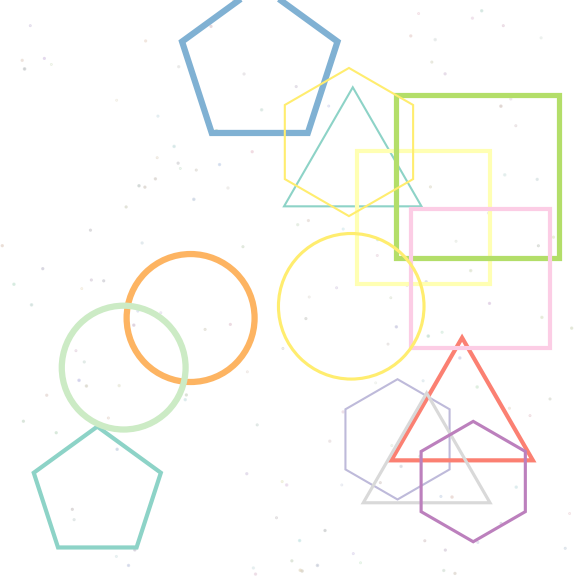[{"shape": "pentagon", "thickness": 2, "radius": 0.58, "center": [0.168, 0.145]}, {"shape": "triangle", "thickness": 1, "radius": 0.69, "center": [0.611, 0.711]}, {"shape": "square", "thickness": 2, "radius": 0.58, "center": [0.734, 0.622]}, {"shape": "hexagon", "thickness": 1, "radius": 0.52, "center": [0.688, 0.238]}, {"shape": "triangle", "thickness": 2, "radius": 0.71, "center": [0.8, 0.273]}, {"shape": "pentagon", "thickness": 3, "radius": 0.71, "center": [0.45, 0.883]}, {"shape": "circle", "thickness": 3, "radius": 0.55, "center": [0.33, 0.448]}, {"shape": "square", "thickness": 2.5, "radius": 0.7, "center": [0.827, 0.693]}, {"shape": "square", "thickness": 2, "radius": 0.6, "center": [0.832, 0.517]}, {"shape": "triangle", "thickness": 1.5, "radius": 0.63, "center": [0.739, 0.192]}, {"shape": "hexagon", "thickness": 1.5, "radius": 0.52, "center": [0.819, 0.165]}, {"shape": "circle", "thickness": 3, "radius": 0.54, "center": [0.214, 0.363]}, {"shape": "circle", "thickness": 1.5, "radius": 0.63, "center": [0.608, 0.469]}, {"shape": "hexagon", "thickness": 1, "radius": 0.64, "center": [0.604, 0.753]}]